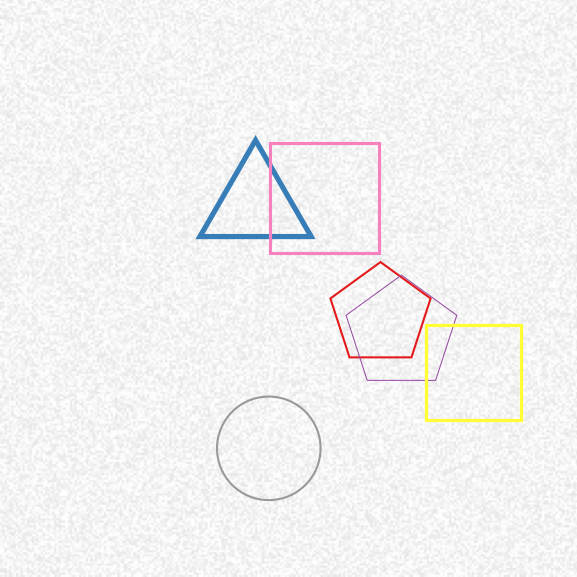[{"shape": "pentagon", "thickness": 1, "radius": 0.46, "center": [0.659, 0.454]}, {"shape": "triangle", "thickness": 2.5, "radius": 0.56, "center": [0.443, 0.645]}, {"shape": "pentagon", "thickness": 0.5, "radius": 0.5, "center": [0.695, 0.422]}, {"shape": "square", "thickness": 1.5, "radius": 0.41, "center": [0.82, 0.354]}, {"shape": "square", "thickness": 1.5, "radius": 0.47, "center": [0.562, 0.656]}, {"shape": "circle", "thickness": 1, "radius": 0.45, "center": [0.465, 0.223]}]